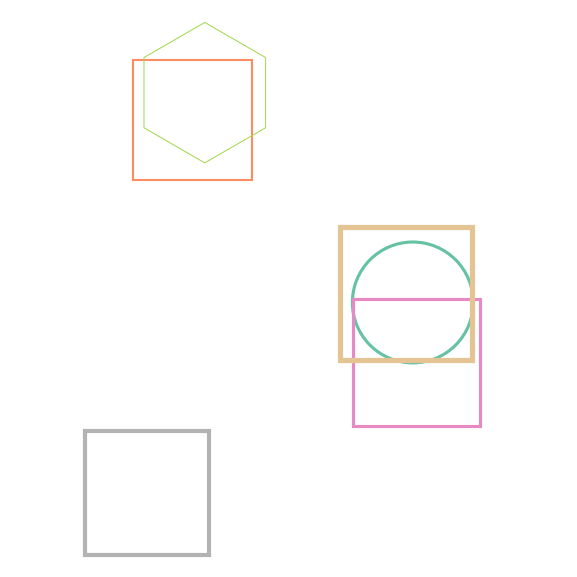[{"shape": "circle", "thickness": 1.5, "radius": 0.52, "center": [0.715, 0.475]}, {"shape": "square", "thickness": 1, "radius": 0.52, "center": [0.333, 0.792]}, {"shape": "square", "thickness": 1.5, "radius": 0.55, "center": [0.722, 0.371]}, {"shape": "hexagon", "thickness": 0.5, "radius": 0.61, "center": [0.355, 0.839]}, {"shape": "square", "thickness": 2.5, "radius": 0.57, "center": [0.703, 0.491]}, {"shape": "square", "thickness": 2, "radius": 0.54, "center": [0.254, 0.146]}]